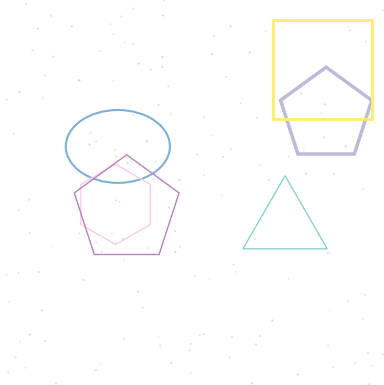[{"shape": "triangle", "thickness": 1, "radius": 0.63, "center": [0.741, 0.417]}, {"shape": "pentagon", "thickness": 2.5, "radius": 0.62, "center": [0.847, 0.701]}, {"shape": "oval", "thickness": 1.5, "radius": 0.68, "center": [0.306, 0.62]}, {"shape": "hexagon", "thickness": 1, "radius": 0.52, "center": [0.3, 0.469]}, {"shape": "pentagon", "thickness": 1, "radius": 0.72, "center": [0.329, 0.455]}, {"shape": "square", "thickness": 2, "radius": 0.65, "center": [0.837, 0.819]}]